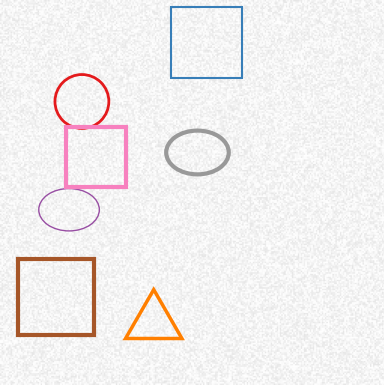[{"shape": "circle", "thickness": 2, "radius": 0.35, "center": [0.213, 0.736]}, {"shape": "square", "thickness": 1.5, "radius": 0.46, "center": [0.535, 0.889]}, {"shape": "oval", "thickness": 1, "radius": 0.39, "center": [0.179, 0.455]}, {"shape": "triangle", "thickness": 2.5, "radius": 0.42, "center": [0.399, 0.163]}, {"shape": "square", "thickness": 3, "radius": 0.49, "center": [0.145, 0.229]}, {"shape": "square", "thickness": 3, "radius": 0.39, "center": [0.249, 0.592]}, {"shape": "oval", "thickness": 3, "radius": 0.41, "center": [0.513, 0.604]}]